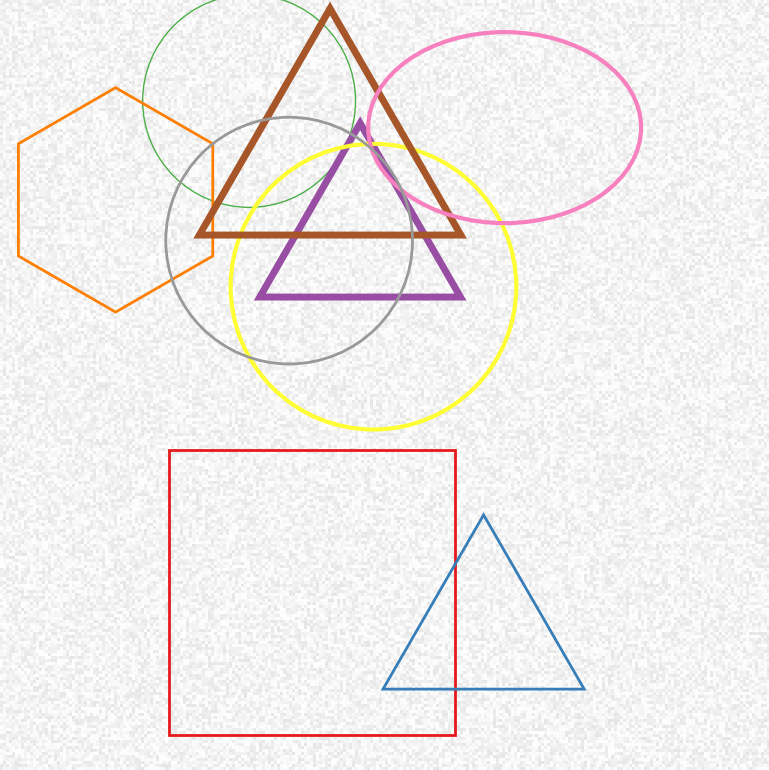[{"shape": "square", "thickness": 1, "radius": 0.93, "center": [0.405, 0.231]}, {"shape": "triangle", "thickness": 1, "radius": 0.75, "center": [0.628, 0.18]}, {"shape": "circle", "thickness": 0.5, "radius": 0.69, "center": [0.323, 0.869]}, {"shape": "triangle", "thickness": 2.5, "radius": 0.75, "center": [0.468, 0.689]}, {"shape": "hexagon", "thickness": 1, "radius": 0.73, "center": [0.15, 0.74]}, {"shape": "circle", "thickness": 1.5, "radius": 0.93, "center": [0.485, 0.628]}, {"shape": "triangle", "thickness": 2.5, "radius": 0.98, "center": [0.429, 0.793]}, {"shape": "oval", "thickness": 1.5, "radius": 0.89, "center": [0.655, 0.834]}, {"shape": "circle", "thickness": 1, "radius": 0.8, "center": [0.376, 0.688]}]